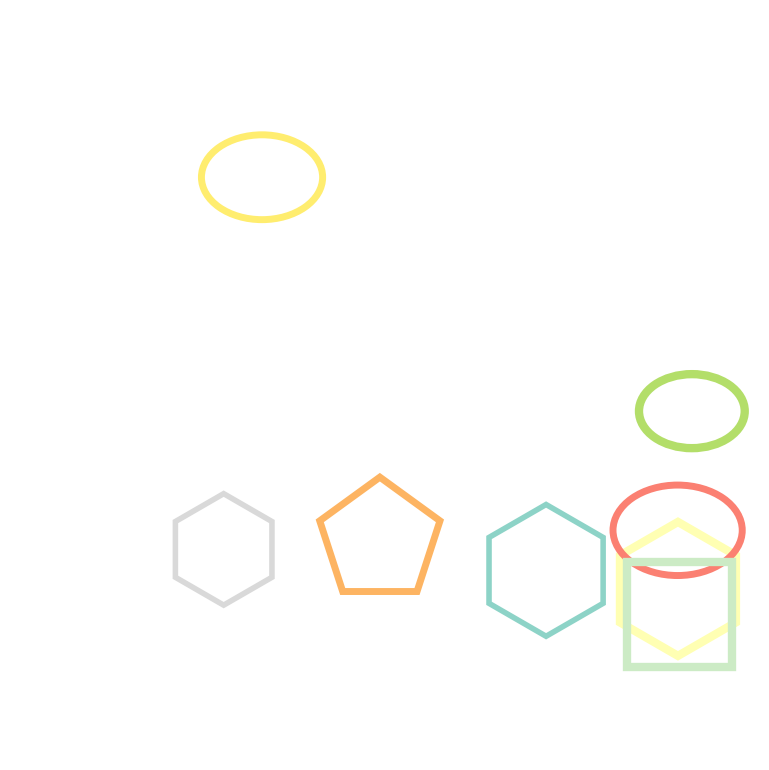[{"shape": "hexagon", "thickness": 2, "radius": 0.43, "center": [0.709, 0.259]}, {"shape": "hexagon", "thickness": 3, "radius": 0.43, "center": [0.88, 0.235]}, {"shape": "oval", "thickness": 2.5, "radius": 0.42, "center": [0.88, 0.311]}, {"shape": "pentagon", "thickness": 2.5, "radius": 0.41, "center": [0.493, 0.298]}, {"shape": "oval", "thickness": 3, "radius": 0.34, "center": [0.899, 0.466]}, {"shape": "hexagon", "thickness": 2, "radius": 0.36, "center": [0.29, 0.286]}, {"shape": "square", "thickness": 3, "radius": 0.34, "center": [0.883, 0.202]}, {"shape": "oval", "thickness": 2.5, "radius": 0.39, "center": [0.34, 0.77]}]